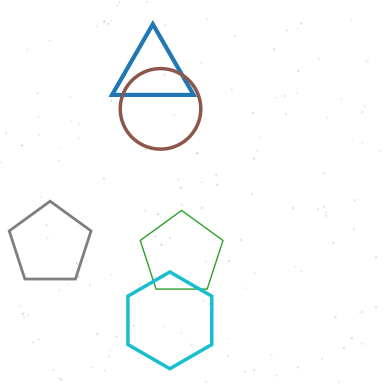[{"shape": "triangle", "thickness": 3, "radius": 0.61, "center": [0.397, 0.815]}, {"shape": "pentagon", "thickness": 1, "radius": 0.56, "center": [0.472, 0.34]}, {"shape": "circle", "thickness": 2.5, "radius": 0.52, "center": [0.417, 0.717]}, {"shape": "pentagon", "thickness": 2, "radius": 0.56, "center": [0.13, 0.366]}, {"shape": "hexagon", "thickness": 2.5, "radius": 0.63, "center": [0.441, 0.168]}]